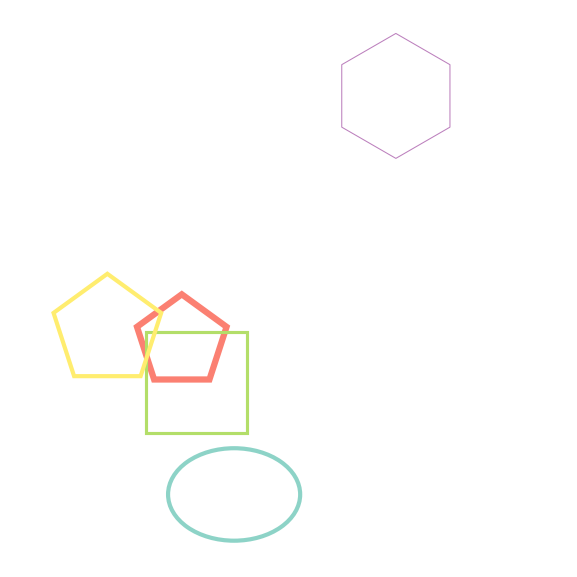[{"shape": "oval", "thickness": 2, "radius": 0.57, "center": [0.405, 0.143]}, {"shape": "pentagon", "thickness": 3, "radius": 0.41, "center": [0.315, 0.408]}, {"shape": "square", "thickness": 1.5, "radius": 0.44, "center": [0.34, 0.337]}, {"shape": "hexagon", "thickness": 0.5, "radius": 0.54, "center": [0.685, 0.833]}, {"shape": "pentagon", "thickness": 2, "radius": 0.49, "center": [0.186, 0.427]}]